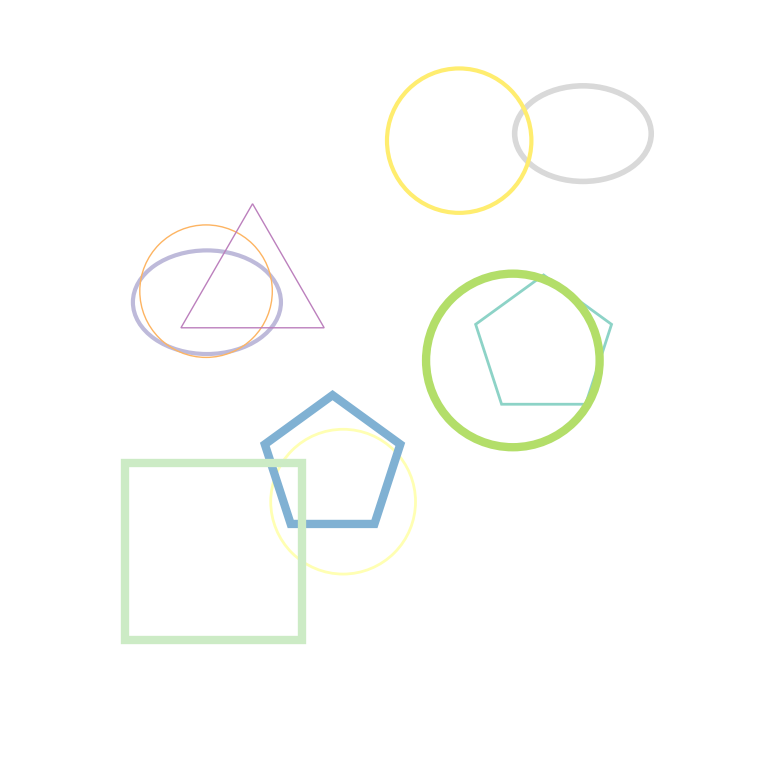[{"shape": "pentagon", "thickness": 1, "radius": 0.46, "center": [0.706, 0.55]}, {"shape": "circle", "thickness": 1, "radius": 0.47, "center": [0.446, 0.348]}, {"shape": "oval", "thickness": 1.5, "radius": 0.48, "center": [0.269, 0.608]}, {"shape": "pentagon", "thickness": 3, "radius": 0.46, "center": [0.432, 0.394]}, {"shape": "circle", "thickness": 0.5, "radius": 0.43, "center": [0.268, 0.622]}, {"shape": "circle", "thickness": 3, "radius": 0.56, "center": [0.666, 0.532]}, {"shape": "oval", "thickness": 2, "radius": 0.44, "center": [0.757, 0.826]}, {"shape": "triangle", "thickness": 0.5, "radius": 0.54, "center": [0.328, 0.628]}, {"shape": "square", "thickness": 3, "radius": 0.57, "center": [0.277, 0.284]}, {"shape": "circle", "thickness": 1.5, "radius": 0.47, "center": [0.596, 0.817]}]